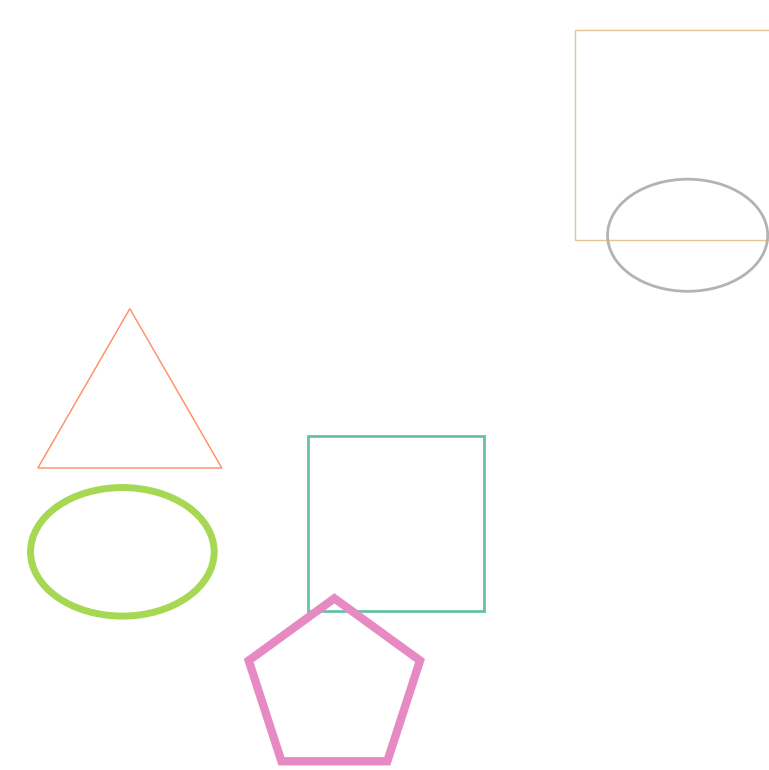[{"shape": "square", "thickness": 1, "radius": 0.57, "center": [0.514, 0.32]}, {"shape": "triangle", "thickness": 0.5, "radius": 0.69, "center": [0.169, 0.461]}, {"shape": "pentagon", "thickness": 3, "radius": 0.58, "center": [0.434, 0.106]}, {"shape": "oval", "thickness": 2.5, "radius": 0.6, "center": [0.159, 0.283]}, {"shape": "square", "thickness": 0.5, "radius": 0.68, "center": [0.884, 0.825]}, {"shape": "oval", "thickness": 1, "radius": 0.52, "center": [0.893, 0.694]}]